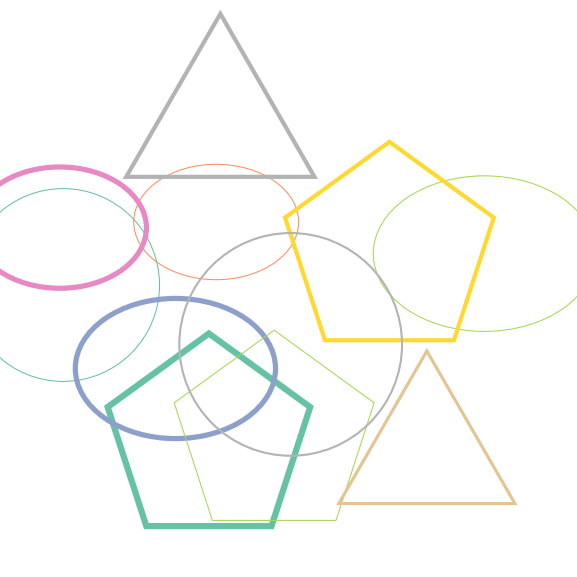[{"shape": "circle", "thickness": 0.5, "radius": 0.83, "center": [0.109, 0.506]}, {"shape": "pentagon", "thickness": 3, "radius": 0.92, "center": [0.362, 0.237]}, {"shape": "oval", "thickness": 0.5, "radius": 0.71, "center": [0.374, 0.615]}, {"shape": "oval", "thickness": 2.5, "radius": 0.87, "center": [0.304, 0.361]}, {"shape": "oval", "thickness": 2.5, "radius": 0.75, "center": [0.104, 0.605]}, {"shape": "pentagon", "thickness": 0.5, "radius": 0.91, "center": [0.475, 0.245]}, {"shape": "oval", "thickness": 0.5, "radius": 0.96, "center": [0.839, 0.56]}, {"shape": "pentagon", "thickness": 2, "radius": 0.95, "center": [0.674, 0.564]}, {"shape": "triangle", "thickness": 1.5, "radius": 0.88, "center": [0.739, 0.215]}, {"shape": "circle", "thickness": 1, "radius": 0.96, "center": [0.503, 0.403]}, {"shape": "triangle", "thickness": 2, "radius": 0.94, "center": [0.382, 0.787]}]